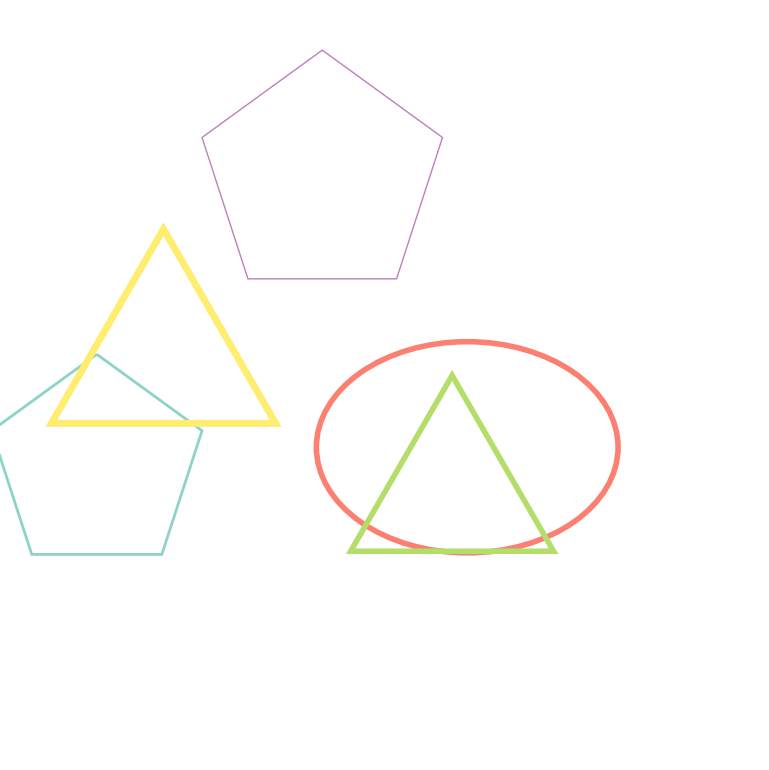[{"shape": "pentagon", "thickness": 1, "radius": 0.72, "center": [0.126, 0.396]}, {"shape": "oval", "thickness": 2, "radius": 0.98, "center": [0.607, 0.419]}, {"shape": "triangle", "thickness": 2, "radius": 0.76, "center": [0.587, 0.36]}, {"shape": "pentagon", "thickness": 0.5, "radius": 0.82, "center": [0.419, 0.771]}, {"shape": "triangle", "thickness": 2.5, "radius": 0.84, "center": [0.212, 0.534]}]